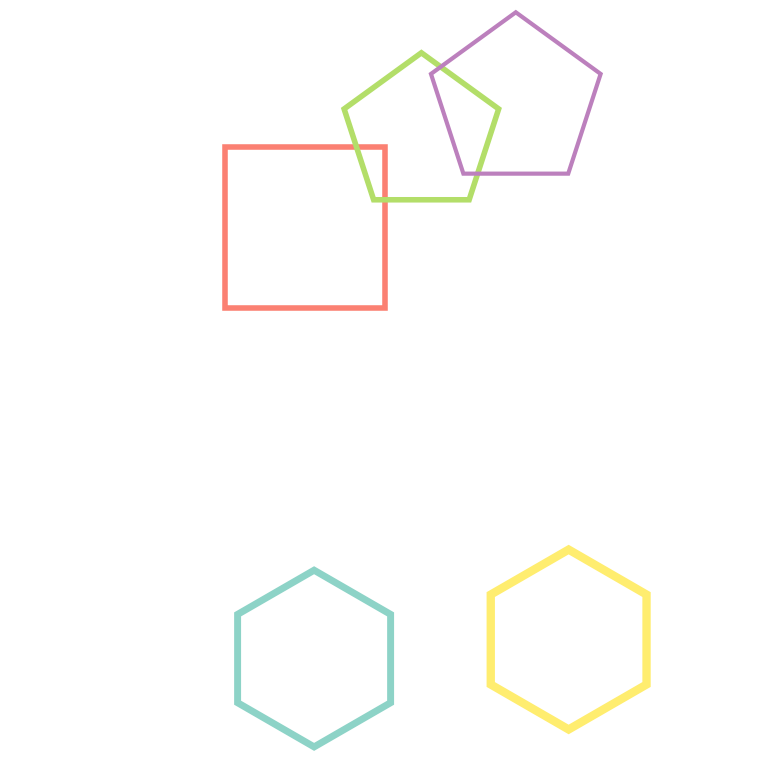[{"shape": "hexagon", "thickness": 2.5, "radius": 0.57, "center": [0.408, 0.145]}, {"shape": "square", "thickness": 2, "radius": 0.52, "center": [0.396, 0.705]}, {"shape": "pentagon", "thickness": 2, "radius": 0.53, "center": [0.547, 0.826]}, {"shape": "pentagon", "thickness": 1.5, "radius": 0.58, "center": [0.67, 0.868]}, {"shape": "hexagon", "thickness": 3, "radius": 0.58, "center": [0.739, 0.169]}]